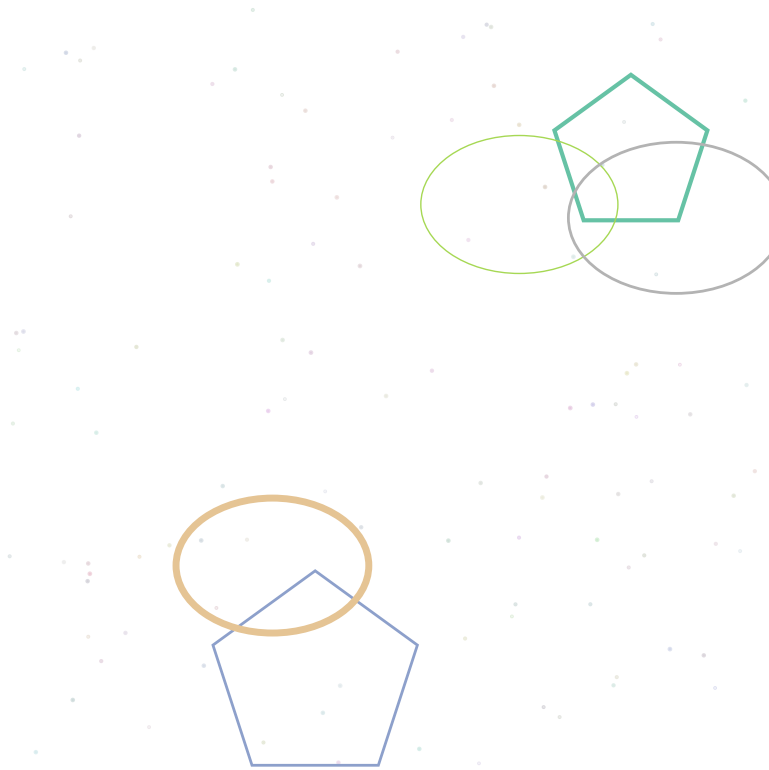[{"shape": "pentagon", "thickness": 1.5, "radius": 0.52, "center": [0.819, 0.798]}, {"shape": "pentagon", "thickness": 1, "radius": 0.7, "center": [0.409, 0.119]}, {"shape": "oval", "thickness": 0.5, "radius": 0.64, "center": [0.675, 0.734]}, {"shape": "oval", "thickness": 2.5, "radius": 0.63, "center": [0.354, 0.266]}, {"shape": "oval", "thickness": 1, "radius": 0.7, "center": [0.878, 0.717]}]